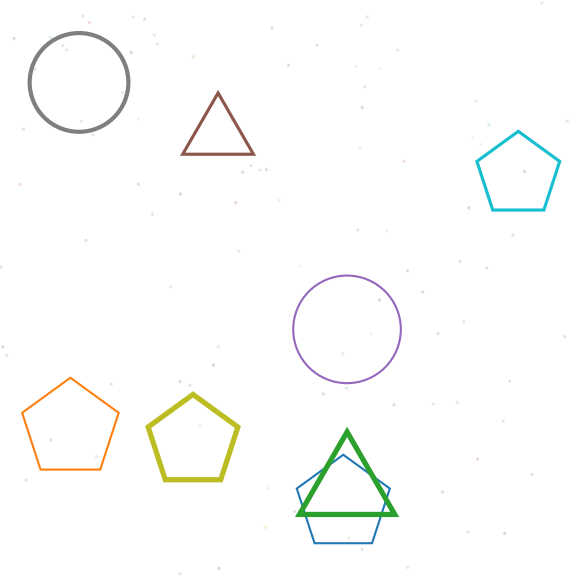[{"shape": "pentagon", "thickness": 1, "radius": 0.42, "center": [0.594, 0.127]}, {"shape": "pentagon", "thickness": 1, "radius": 0.44, "center": [0.122, 0.257]}, {"shape": "triangle", "thickness": 2.5, "radius": 0.48, "center": [0.601, 0.156]}, {"shape": "circle", "thickness": 1, "radius": 0.47, "center": [0.601, 0.429]}, {"shape": "triangle", "thickness": 1.5, "radius": 0.35, "center": [0.378, 0.767]}, {"shape": "circle", "thickness": 2, "radius": 0.43, "center": [0.137, 0.856]}, {"shape": "pentagon", "thickness": 2.5, "radius": 0.41, "center": [0.334, 0.234]}, {"shape": "pentagon", "thickness": 1.5, "radius": 0.38, "center": [0.897, 0.696]}]